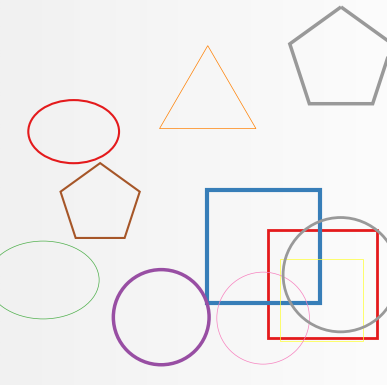[{"shape": "square", "thickness": 2, "radius": 0.7, "center": [0.831, 0.262]}, {"shape": "oval", "thickness": 1.5, "radius": 0.59, "center": [0.19, 0.658]}, {"shape": "square", "thickness": 3, "radius": 0.73, "center": [0.68, 0.359]}, {"shape": "oval", "thickness": 0.5, "radius": 0.72, "center": [0.111, 0.273]}, {"shape": "circle", "thickness": 2.5, "radius": 0.62, "center": [0.416, 0.176]}, {"shape": "triangle", "thickness": 0.5, "radius": 0.72, "center": [0.536, 0.738]}, {"shape": "square", "thickness": 0.5, "radius": 0.54, "center": [0.83, 0.221]}, {"shape": "pentagon", "thickness": 1.5, "radius": 0.54, "center": [0.258, 0.469]}, {"shape": "circle", "thickness": 0.5, "radius": 0.6, "center": [0.679, 0.174]}, {"shape": "pentagon", "thickness": 2.5, "radius": 0.69, "center": [0.88, 0.843]}, {"shape": "circle", "thickness": 2, "radius": 0.74, "center": [0.879, 0.287]}]